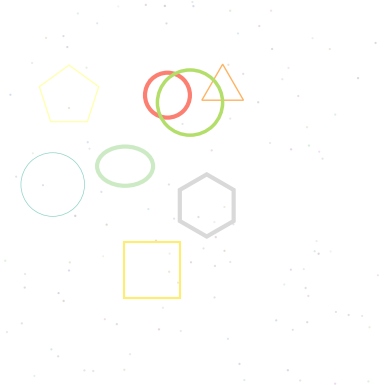[{"shape": "circle", "thickness": 0.5, "radius": 0.41, "center": [0.137, 0.521]}, {"shape": "pentagon", "thickness": 1, "radius": 0.41, "center": [0.179, 0.75]}, {"shape": "circle", "thickness": 3, "radius": 0.29, "center": [0.435, 0.753]}, {"shape": "triangle", "thickness": 1, "radius": 0.31, "center": [0.578, 0.771]}, {"shape": "circle", "thickness": 2.5, "radius": 0.42, "center": [0.494, 0.734]}, {"shape": "hexagon", "thickness": 3, "radius": 0.4, "center": [0.537, 0.466]}, {"shape": "oval", "thickness": 3, "radius": 0.36, "center": [0.325, 0.568]}, {"shape": "square", "thickness": 1.5, "radius": 0.36, "center": [0.395, 0.298]}]